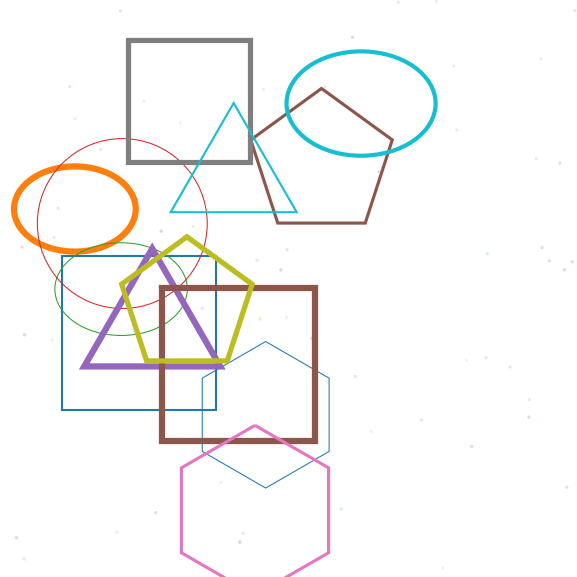[{"shape": "square", "thickness": 1, "radius": 0.67, "center": [0.24, 0.423]}, {"shape": "hexagon", "thickness": 0.5, "radius": 0.63, "center": [0.46, 0.281]}, {"shape": "oval", "thickness": 3, "radius": 0.53, "center": [0.13, 0.637]}, {"shape": "oval", "thickness": 0.5, "radius": 0.57, "center": [0.21, 0.498]}, {"shape": "circle", "thickness": 0.5, "radius": 0.74, "center": [0.212, 0.612]}, {"shape": "triangle", "thickness": 3, "radius": 0.68, "center": [0.264, 0.433]}, {"shape": "square", "thickness": 3, "radius": 0.66, "center": [0.412, 0.368]}, {"shape": "pentagon", "thickness": 1.5, "radius": 0.64, "center": [0.557, 0.717]}, {"shape": "hexagon", "thickness": 1.5, "radius": 0.74, "center": [0.442, 0.115]}, {"shape": "square", "thickness": 2.5, "radius": 0.53, "center": [0.327, 0.825]}, {"shape": "pentagon", "thickness": 2.5, "radius": 0.59, "center": [0.324, 0.47]}, {"shape": "oval", "thickness": 2, "radius": 0.65, "center": [0.625, 0.82]}, {"shape": "triangle", "thickness": 1, "radius": 0.63, "center": [0.405, 0.695]}]